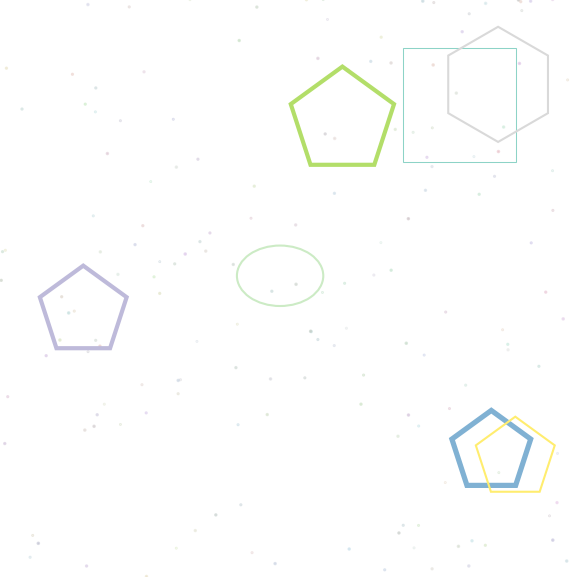[{"shape": "square", "thickness": 0.5, "radius": 0.49, "center": [0.796, 0.818]}, {"shape": "pentagon", "thickness": 2, "radius": 0.4, "center": [0.144, 0.46]}, {"shape": "pentagon", "thickness": 2.5, "radius": 0.36, "center": [0.851, 0.217]}, {"shape": "pentagon", "thickness": 2, "radius": 0.47, "center": [0.593, 0.79]}, {"shape": "hexagon", "thickness": 1, "radius": 0.5, "center": [0.863, 0.853]}, {"shape": "oval", "thickness": 1, "radius": 0.37, "center": [0.485, 0.522]}, {"shape": "pentagon", "thickness": 1, "radius": 0.36, "center": [0.892, 0.206]}]